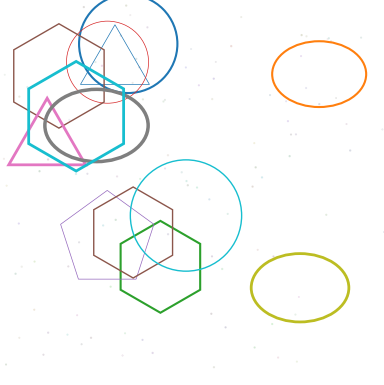[{"shape": "triangle", "thickness": 0.5, "radius": 0.52, "center": [0.299, 0.832]}, {"shape": "circle", "thickness": 1.5, "radius": 0.64, "center": [0.333, 0.886]}, {"shape": "oval", "thickness": 1.5, "radius": 0.61, "center": [0.829, 0.807]}, {"shape": "hexagon", "thickness": 1.5, "radius": 0.6, "center": [0.417, 0.307]}, {"shape": "circle", "thickness": 0.5, "radius": 0.53, "center": [0.279, 0.838]}, {"shape": "pentagon", "thickness": 0.5, "radius": 0.64, "center": [0.279, 0.378]}, {"shape": "hexagon", "thickness": 1, "radius": 0.59, "center": [0.346, 0.396]}, {"shape": "hexagon", "thickness": 1, "radius": 0.68, "center": [0.153, 0.803]}, {"shape": "triangle", "thickness": 2, "radius": 0.58, "center": [0.122, 0.63]}, {"shape": "oval", "thickness": 2.5, "radius": 0.67, "center": [0.251, 0.674]}, {"shape": "oval", "thickness": 2, "radius": 0.63, "center": [0.779, 0.253]}, {"shape": "circle", "thickness": 1, "radius": 0.72, "center": [0.483, 0.44]}, {"shape": "hexagon", "thickness": 2, "radius": 0.71, "center": [0.198, 0.698]}]